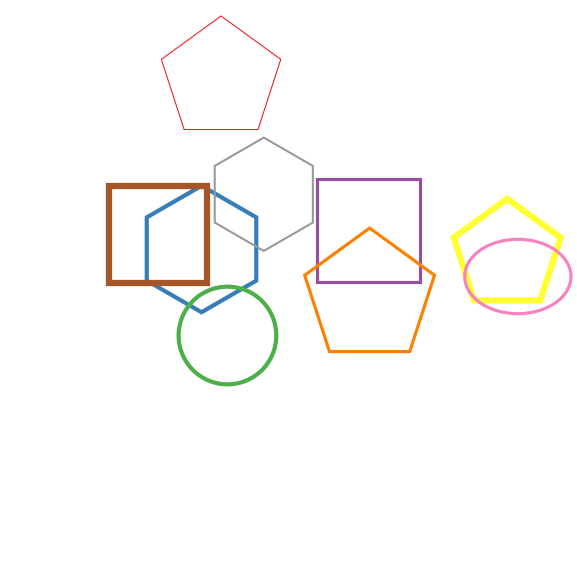[{"shape": "pentagon", "thickness": 0.5, "radius": 0.54, "center": [0.383, 0.863]}, {"shape": "hexagon", "thickness": 2, "radius": 0.55, "center": [0.349, 0.568]}, {"shape": "circle", "thickness": 2, "radius": 0.42, "center": [0.394, 0.418]}, {"shape": "square", "thickness": 1.5, "radius": 0.44, "center": [0.638, 0.6]}, {"shape": "pentagon", "thickness": 1.5, "radius": 0.59, "center": [0.64, 0.486]}, {"shape": "pentagon", "thickness": 3, "radius": 0.49, "center": [0.878, 0.558]}, {"shape": "square", "thickness": 3, "radius": 0.42, "center": [0.273, 0.593]}, {"shape": "oval", "thickness": 1.5, "radius": 0.46, "center": [0.897, 0.52]}, {"shape": "hexagon", "thickness": 1, "radius": 0.49, "center": [0.457, 0.663]}]